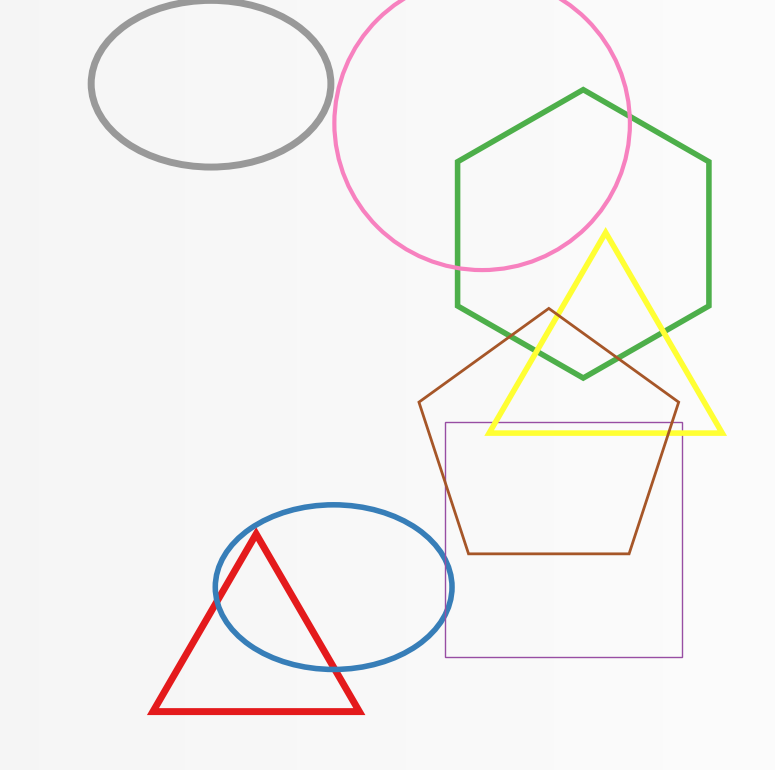[{"shape": "triangle", "thickness": 2.5, "radius": 0.77, "center": [0.331, 0.153]}, {"shape": "oval", "thickness": 2, "radius": 0.76, "center": [0.431, 0.237]}, {"shape": "hexagon", "thickness": 2, "radius": 0.94, "center": [0.753, 0.696]}, {"shape": "square", "thickness": 0.5, "radius": 0.76, "center": [0.727, 0.299]}, {"shape": "triangle", "thickness": 2, "radius": 0.87, "center": [0.782, 0.524]}, {"shape": "pentagon", "thickness": 1, "radius": 0.88, "center": [0.708, 0.423]}, {"shape": "circle", "thickness": 1.5, "radius": 0.95, "center": [0.622, 0.84]}, {"shape": "oval", "thickness": 2.5, "radius": 0.77, "center": [0.272, 0.891]}]